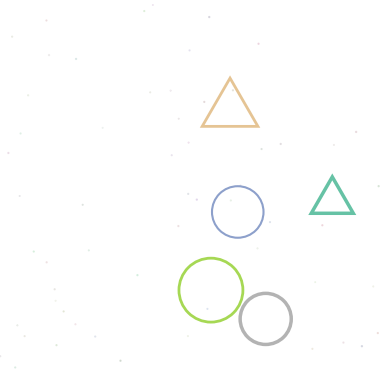[{"shape": "triangle", "thickness": 2.5, "radius": 0.32, "center": [0.863, 0.478]}, {"shape": "circle", "thickness": 1.5, "radius": 0.33, "center": [0.618, 0.449]}, {"shape": "circle", "thickness": 2, "radius": 0.42, "center": [0.548, 0.246]}, {"shape": "triangle", "thickness": 2, "radius": 0.42, "center": [0.598, 0.714]}, {"shape": "circle", "thickness": 2.5, "radius": 0.33, "center": [0.69, 0.172]}]